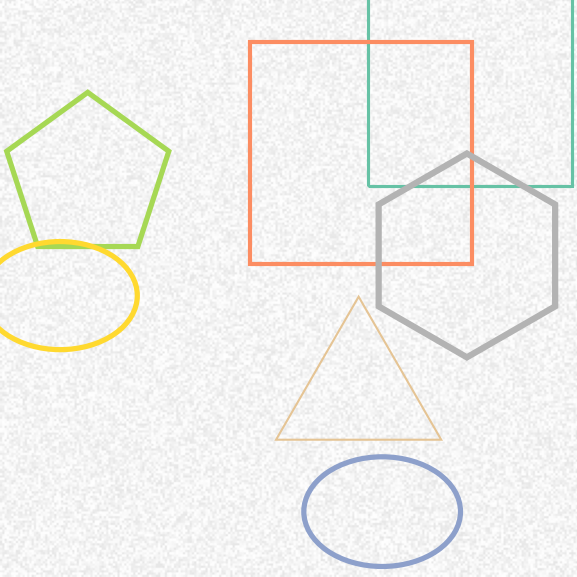[{"shape": "square", "thickness": 1.5, "radius": 0.88, "center": [0.814, 0.854]}, {"shape": "square", "thickness": 2, "radius": 0.96, "center": [0.625, 0.734]}, {"shape": "oval", "thickness": 2.5, "radius": 0.68, "center": [0.662, 0.113]}, {"shape": "pentagon", "thickness": 2.5, "radius": 0.74, "center": [0.152, 0.692]}, {"shape": "oval", "thickness": 2.5, "radius": 0.67, "center": [0.104, 0.487]}, {"shape": "triangle", "thickness": 1, "radius": 0.83, "center": [0.621, 0.32]}, {"shape": "hexagon", "thickness": 3, "radius": 0.88, "center": [0.808, 0.557]}]